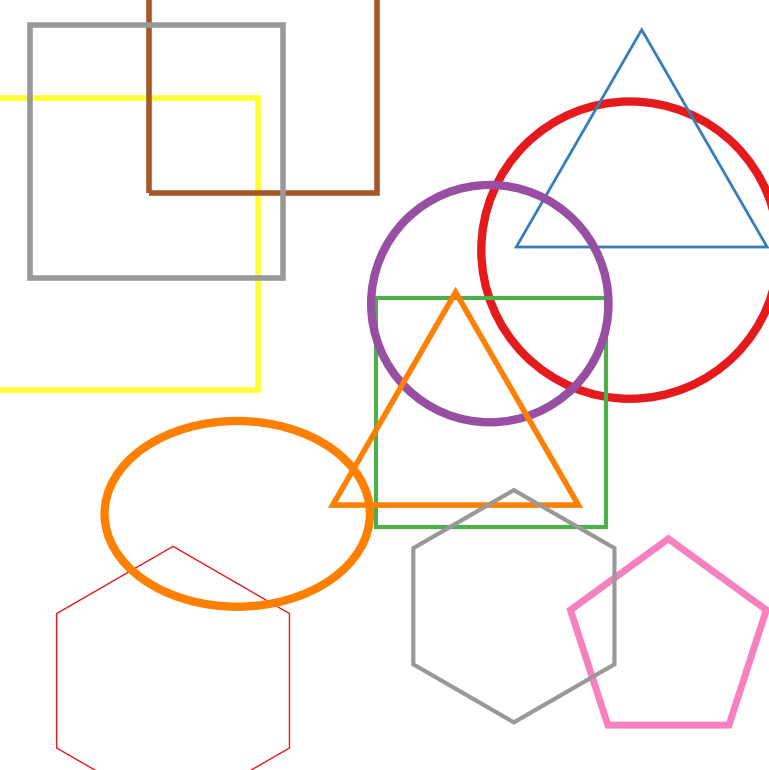[{"shape": "circle", "thickness": 3, "radius": 0.97, "center": [0.818, 0.675]}, {"shape": "hexagon", "thickness": 0.5, "radius": 0.87, "center": [0.225, 0.116]}, {"shape": "triangle", "thickness": 1, "radius": 0.94, "center": [0.833, 0.773]}, {"shape": "square", "thickness": 1.5, "radius": 0.75, "center": [0.638, 0.464]}, {"shape": "circle", "thickness": 3, "radius": 0.77, "center": [0.636, 0.606]}, {"shape": "oval", "thickness": 3, "radius": 0.86, "center": [0.308, 0.333]}, {"shape": "triangle", "thickness": 2, "radius": 0.92, "center": [0.592, 0.436]}, {"shape": "square", "thickness": 2, "radius": 0.95, "center": [0.146, 0.683]}, {"shape": "square", "thickness": 2, "radius": 0.74, "center": [0.341, 0.897]}, {"shape": "pentagon", "thickness": 2.5, "radius": 0.67, "center": [0.868, 0.166]}, {"shape": "square", "thickness": 2, "radius": 0.82, "center": [0.203, 0.803]}, {"shape": "hexagon", "thickness": 1.5, "radius": 0.75, "center": [0.667, 0.213]}]